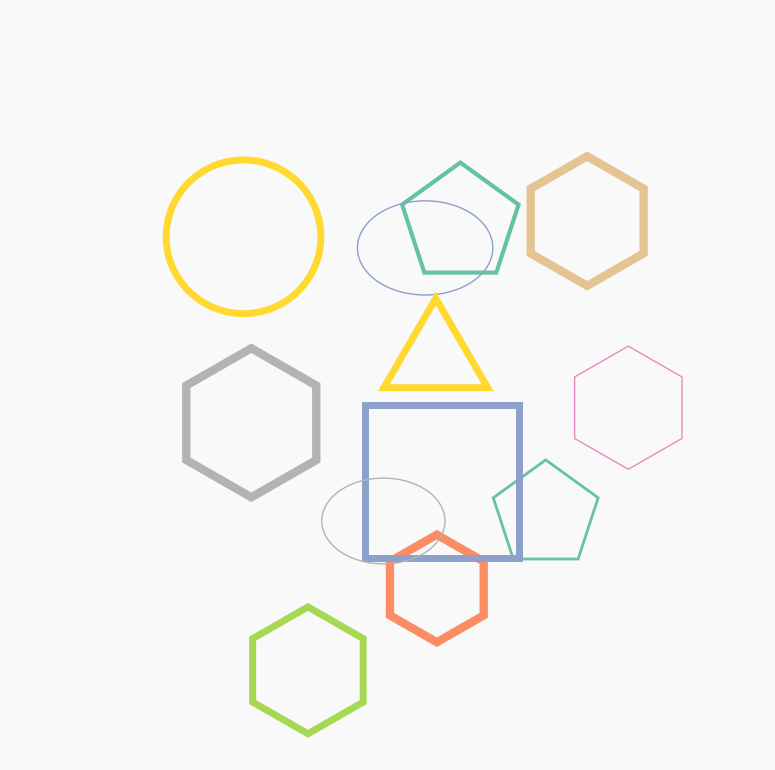[{"shape": "pentagon", "thickness": 1, "radius": 0.36, "center": [0.704, 0.332]}, {"shape": "pentagon", "thickness": 1.5, "radius": 0.39, "center": [0.594, 0.71]}, {"shape": "hexagon", "thickness": 3, "radius": 0.35, "center": [0.564, 0.236]}, {"shape": "oval", "thickness": 0.5, "radius": 0.44, "center": [0.549, 0.678]}, {"shape": "square", "thickness": 2.5, "radius": 0.5, "center": [0.57, 0.375]}, {"shape": "hexagon", "thickness": 0.5, "radius": 0.4, "center": [0.811, 0.471]}, {"shape": "hexagon", "thickness": 2.5, "radius": 0.41, "center": [0.397, 0.129]}, {"shape": "circle", "thickness": 2.5, "radius": 0.5, "center": [0.314, 0.692]}, {"shape": "triangle", "thickness": 2.5, "radius": 0.39, "center": [0.562, 0.535]}, {"shape": "hexagon", "thickness": 3, "radius": 0.42, "center": [0.758, 0.713]}, {"shape": "hexagon", "thickness": 3, "radius": 0.48, "center": [0.324, 0.451]}, {"shape": "oval", "thickness": 0.5, "radius": 0.4, "center": [0.495, 0.323]}]